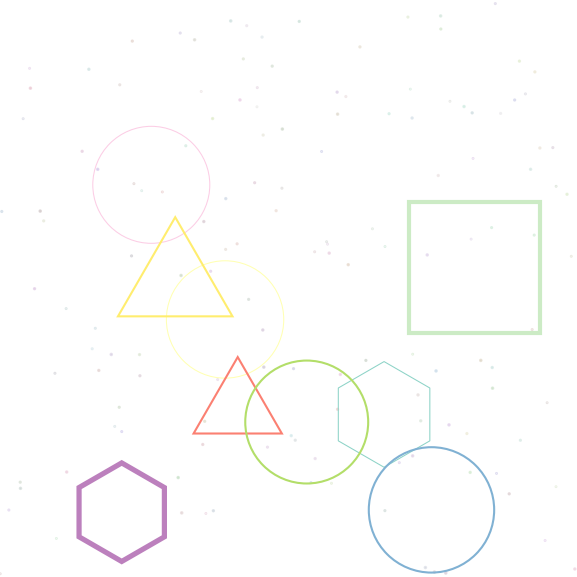[{"shape": "hexagon", "thickness": 0.5, "radius": 0.46, "center": [0.665, 0.282]}, {"shape": "circle", "thickness": 0.5, "radius": 0.51, "center": [0.39, 0.446]}, {"shape": "triangle", "thickness": 1, "radius": 0.44, "center": [0.412, 0.293]}, {"shape": "circle", "thickness": 1, "radius": 0.54, "center": [0.747, 0.116]}, {"shape": "circle", "thickness": 1, "radius": 0.53, "center": [0.531, 0.268]}, {"shape": "circle", "thickness": 0.5, "radius": 0.51, "center": [0.262, 0.679]}, {"shape": "hexagon", "thickness": 2.5, "radius": 0.43, "center": [0.211, 0.112]}, {"shape": "square", "thickness": 2, "radius": 0.57, "center": [0.821, 0.536]}, {"shape": "triangle", "thickness": 1, "radius": 0.57, "center": [0.303, 0.509]}]